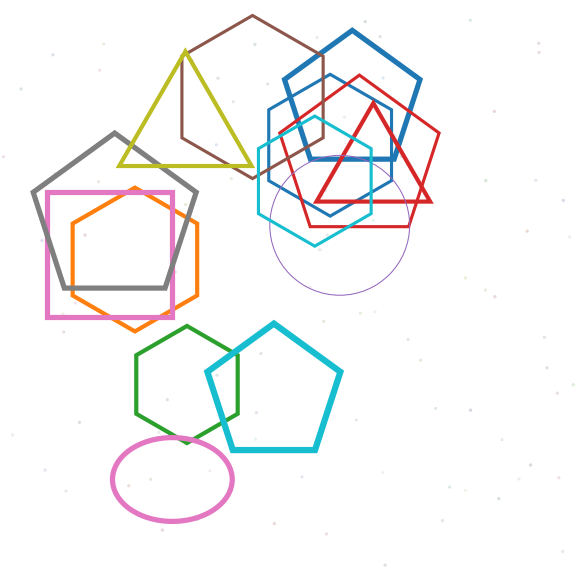[{"shape": "pentagon", "thickness": 2.5, "radius": 0.62, "center": [0.61, 0.823]}, {"shape": "hexagon", "thickness": 1.5, "radius": 0.61, "center": [0.572, 0.748]}, {"shape": "hexagon", "thickness": 2, "radius": 0.62, "center": [0.234, 0.55]}, {"shape": "hexagon", "thickness": 2, "radius": 0.51, "center": [0.324, 0.333]}, {"shape": "triangle", "thickness": 2, "radius": 0.57, "center": [0.646, 0.707]}, {"shape": "pentagon", "thickness": 1.5, "radius": 0.73, "center": [0.622, 0.724]}, {"shape": "circle", "thickness": 0.5, "radius": 0.61, "center": [0.588, 0.609]}, {"shape": "hexagon", "thickness": 1.5, "radius": 0.71, "center": [0.437, 0.831]}, {"shape": "oval", "thickness": 2.5, "radius": 0.52, "center": [0.298, 0.169]}, {"shape": "square", "thickness": 2.5, "radius": 0.54, "center": [0.189, 0.559]}, {"shape": "pentagon", "thickness": 2.5, "radius": 0.74, "center": [0.199, 0.62]}, {"shape": "triangle", "thickness": 2, "radius": 0.66, "center": [0.321, 0.778]}, {"shape": "hexagon", "thickness": 1.5, "radius": 0.56, "center": [0.545, 0.685]}, {"shape": "pentagon", "thickness": 3, "radius": 0.61, "center": [0.474, 0.318]}]